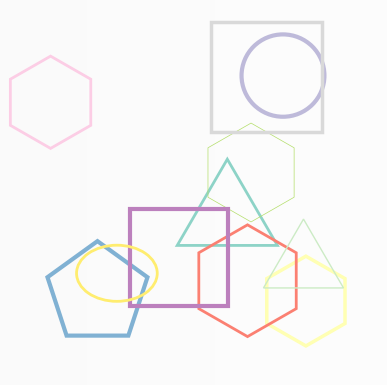[{"shape": "triangle", "thickness": 2, "radius": 0.75, "center": [0.587, 0.437]}, {"shape": "hexagon", "thickness": 2.5, "radius": 0.58, "center": [0.789, 0.218]}, {"shape": "circle", "thickness": 3, "radius": 0.53, "center": [0.73, 0.804]}, {"shape": "hexagon", "thickness": 2, "radius": 0.73, "center": [0.639, 0.271]}, {"shape": "pentagon", "thickness": 3, "radius": 0.68, "center": [0.252, 0.238]}, {"shape": "hexagon", "thickness": 0.5, "radius": 0.64, "center": [0.648, 0.552]}, {"shape": "hexagon", "thickness": 2, "radius": 0.6, "center": [0.13, 0.734]}, {"shape": "square", "thickness": 2.5, "radius": 0.72, "center": [0.688, 0.8]}, {"shape": "square", "thickness": 3, "radius": 0.63, "center": [0.461, 0.332]}, {"shape": "triangle", "thickness": 1, "radius": 0.6, "center": [0.783, 0.312]}, {"shape": "oval", "thickness": 2, "radius": 0.52, "center": [0.302, 0.29]}]